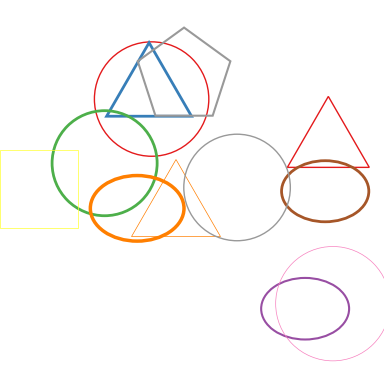[{"shape": "circle", "thickness": 1, "radius": 0.74, "center": [0.394, 0.743]}, {"shape": "triangle", "thickness": 1, "radius": 0.61, "center": [0.853, 0.627]}, {"shape": "triangle", "thickness": 2, "radius": 0.64, "center": [0.387, 0.762]}, {"shape": "circle", "thickness": 2, "radius": 0.68, "center": [0.272, 0.576]}, {"shape": "oval", "thickness": 1.5, "radius": 0.57, "center": [0.793, 0.198]}, {"shape": "oval", "thickness": 2.5, "radius": 0.61, "center": [0.356, 0.459]}, {"shape": "triangle", "thickness": 0.5, "radius": 0.67, "center": [0.457, 0.452]}, {"shape": "square", "thickness": 0.5, "radius": 0.51, "center": [0.102, 0.509]}, {"shape": "oval", "thickness": 2, "radius": 0.57, "center": [0.845, 0.503]}, {"shape": "circle", "thickness": 0.5, "radius": 0.74, "center": [0.865, 0.211]}, {"shape": "pentagon", "thickness": 1.5, "radius": 0.63, "center": [0.478, 0.802]}, {"shape": "circle", "thickness": 1, "radius": 0.69, "center": [0.616, 0.513]}]